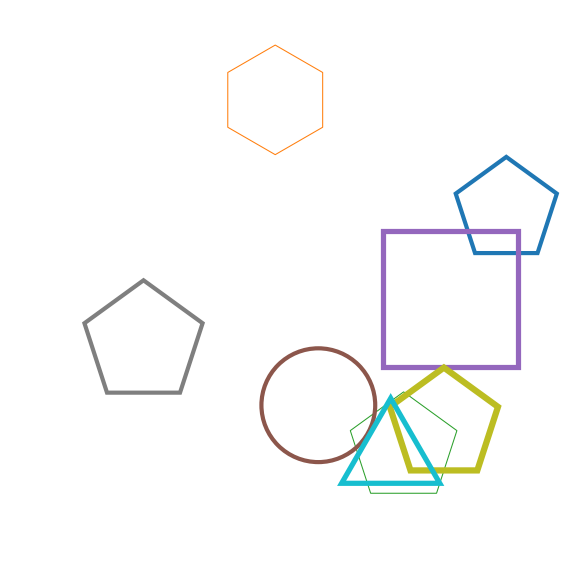[{"shape": "pentagon", "thickness": 2, "radius": 0.46, "center": [0.877, 0.635]}, {"shape": "hexagon", "thickness": 0.5, "radius": 0.47, "center": [0.477, 0.826]}, {"shape": "pentagon", "thickness": 0.5, "radius": 0.49, "center": [0.699, 0.224]}, {"shape": "square", "thickness": 2.5, "radius": 0.59, "center": [0.78, 0.482]}, {"shape": "circle", "thickness": 2, "radius": 0.49, "center": [0.551, 0.297]}, {"shape": "pentagon", "thickness": 2, "radius": 0.54, "center": [0.249, 0.406]}, {"shape": "pentagon", "thickness": 3, "radius": 0.49, "center": [0.769, 0.264]}, {"shape": "triangle", "thickness": 2.5, "radius": 0.49, "center": [0.677, 0.211]}]